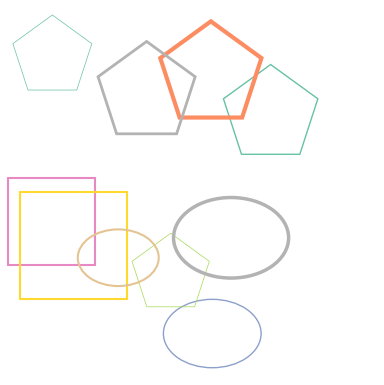[{"shape": "pentagon", "thickness": 0.5, "radius": 0.54, "center": [0.136, 0.853]}, {"shape": "pentagon", "thickness": 1, "radius": 0.64, "center": [0.703, 0.704]}, {"shape": "pentagon", "thickness": 3, "radius": 0.69, "center": [0.548, 0.806]}, {"shape": "oval", "thickness": 1, "radius": 0.63, "center": [0.551, 0.134]}, {"shape": "square", "thickness": 1.5, "radius": 0.57, "center": [0.133, 0.425]}, {"shape": "pentagon", "thickness": 0.5, "radius": 0.53, "center": [0.443, 0.289]}, {"shape": "square", "thickness": 1.5, "radius": 0.69, "center": [0.191, 0.362]}, {"shape": "oval", "thickness": 1.5, "radius": 0.53, "center": [0.307, 0.331]}, {"shape": "oval", "thickness": 2.5, "radius": 0.75, "center": [0.6, 0.382]}, {"shape": "pentagon", "thickness": 2, "radius": 0.66, "center": [0.381, 0.76]}]